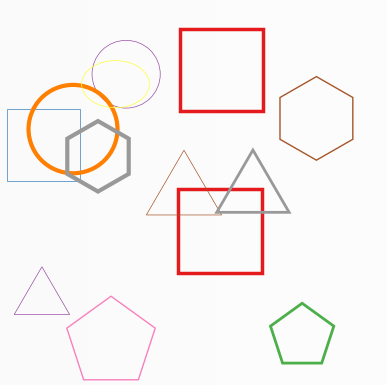[{"shape": "square", "thickness": 2.5, "radius": 0.53, "center": [0.571, 0.818]}, {"shape": "square", "thickness": 2.5, "radius": 0.54, "center": [0.568, 0.4]}, {"shape": "square", "thickness": 0.5, "radius": 0.47, "center": [0.112, 0.623]}, {"shape": "pentagon", "thickness": 2, "radius": 0.43, "center": [0.78, 0.126]}, {"shape": "circle", "thickness": 0.5, "radius": 0.44, "center": [0.326, 0.807]}, {"shape": "triangle", "thickness": 0.5, "radius": 0.41, "center": [0.108, 0.224]}, {"shape": "circle", "thickness": 3, "radius": 0.57, "center": [0.188, 0.665]}, {"shape": "oval", "thickness": 0.5, "radius": 0.44, "center": [0.298, 0.781]}, {"shape": "hexagon", "thickness": 1, "radius": 0.54, "center": [0.817, 0.692]}, {"shape": "triangle", "thickness": 0.5, "radius": 0.56, "center": [0.475, 0.498]}, {"shape": "pentagon", "thickness": 1, "radius": 0.6, "center": [0.287, 0.111]}, {"shape": "triangle", "thickness": 2, "radius": 0.54, "center": [0.653, 0.502]}, {"shape": "hexagon", "thickness": 3, "radius": 0.46, "center": [0.253, 0.594]}]